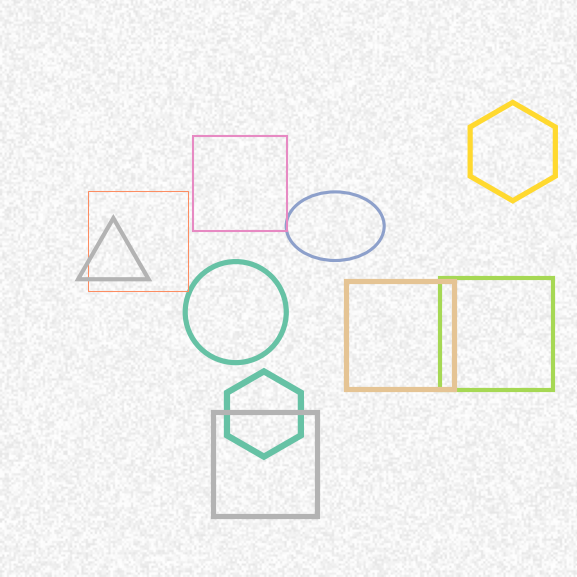[{"shape": "hexagon", "thickness": 3, "radius": 0.37, "center": [0.457, 0.282]}, {"shape": "circle", "thickness": 2.5, "radius": 0.44, "center": [0.408, 0.459]}, {"shape": "square", "thickness": 0.5, "radius": 0.43, "center": [0.238, 0.581]}, {"shape": "oval", "thickness": 1.5, "radius": 0.42, "center": [0.58, 0.607]}, {"shape": "square", "thickness": 1, "radius": 0.41, "center": [0.416, 0.682]}, {"shape": "square", "thickness": 2, "radius": 0.49, "center": [0.86, 0.421]}, {"shape": "hexagon", "thickness": 2.5, "radius": 0.43, "center": [0.888, 0.737]}, {"shape": "square", "thickness": 2.5, "radius": 0.47, "center": [0.693, 0.419]}, {"shape": "triangle", "thickness": 2, "radius": 0.35, "center": [0.196, 0.551]}, {"shape": "square", "thickness": 2.5, "radius": 0.45, "center": [0.458, 0.196]}]